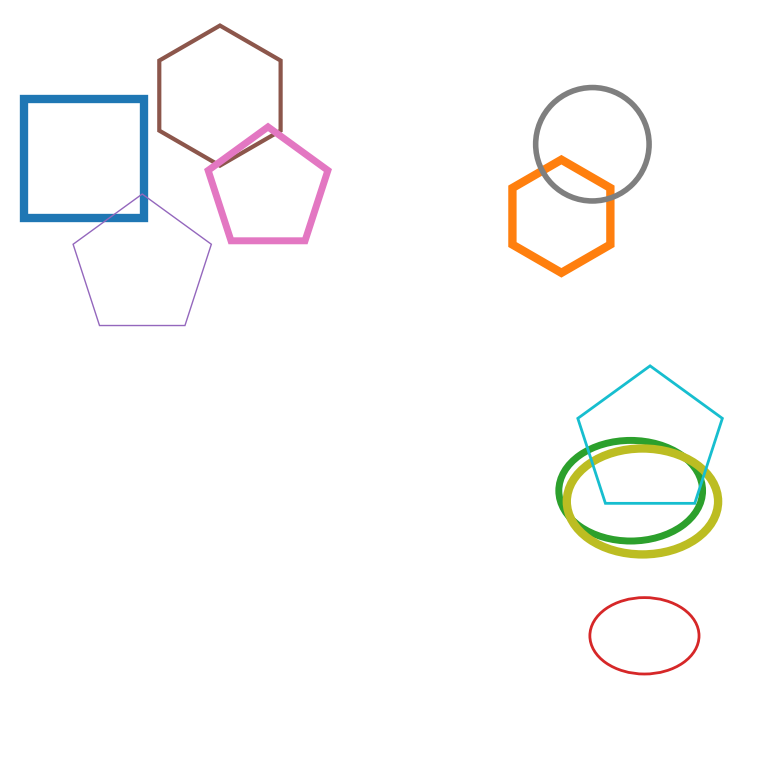[{"shape": "square", "thickness": 3, "radius": 0.39, "center": [0.109, 0.794]}, {"shape": "hexagon", "thickness": 3, "radius": 0.37, "center": [0.729, 0.719]}, {"shape": "oval", "thickness": 2.5, "radius": 0.47, "center": [0.819, 0.363]}, {"shape": "oval", "thickness": 1, "radius": 0.35, "center": [0.837, 0.174]}, {"shape": "pentagon", "thickness": 0.5, "radius": 0.47, "center": [0.185, 0.654]}, {"shape": "hexagon", "thickness": 1.5, "radius": 0.45, "center": [0.286, 0.876]}, {"shape": "pentagon", "thickness": 2.5, "radius": 0.41, "center": [0.348, 0.753]}, {"shape": "circle", "thickness": 2, "radius": 0.37, "center": [0.769, 0.813]}, {"shape": "oval", "thickness": 3, "radius": 0.49, "center": [0.834, 0.349]}, {"shape": "pentagon", "thickness": 1, "radius": 0.49, "center": [0.844, 0.426]}]